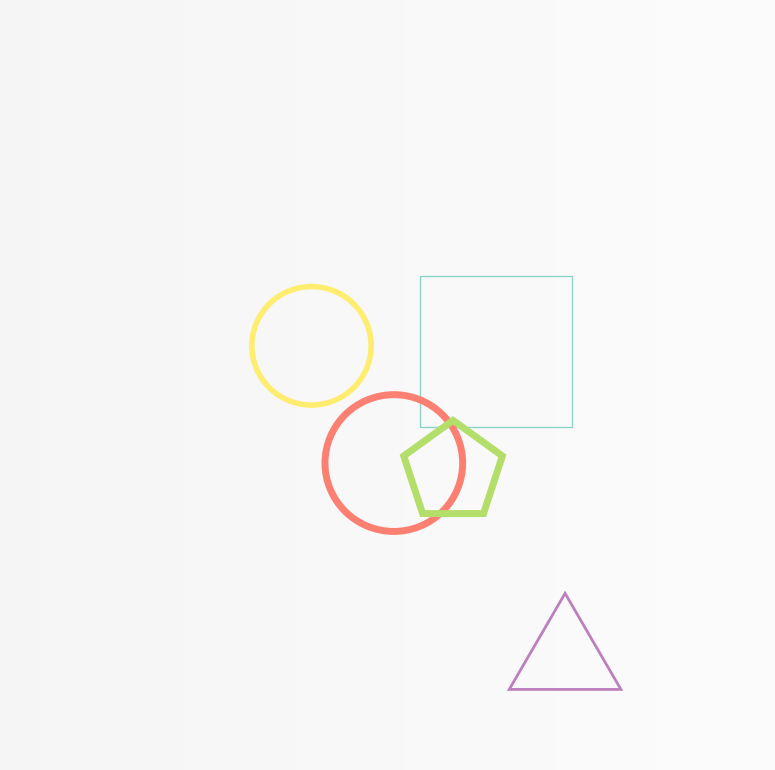[{"shape": "square", "thickness": 0.5, "radius": 0.49, "center": [0.64, 0.543]}, {"shape": "circle", "thickness": 2.5, "radius": 0.44, "center": [0.508, 0.399]}, {"shape": "pentagon", "thickness": 2.5, "radius": 0.33, "center": [0.585, 0.387]}, {"shape": "triangle", "thickness": 1, "radius": 0.42, "center": [0.729, 0.146]}, {"shape": "circle", "thickness": 2, "radius": 0.38, "center": [0.402, 0.551]}]